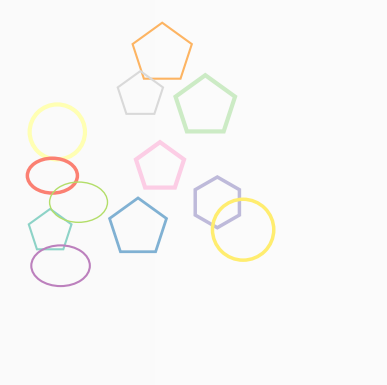[{"shape": "pentagon", "thickness": 1.5, "radius": 0.29, "center": [0.129, 0.399]}, {"shape": "circle", "thickness": 3, "radius": 0.36, "center": [0.148, 0.657]}, {"shape": "hexagon", "thickness": 2.5, "radius": 0.33, "center": [0.561, 0.474]}, {"shape": "oval", "thickness": 2.5, "radius": 0.32, "center": [0.135, 0.544]}, {"shape": "pentagon", "thickness": 2, "radius": 0.39, "center": [0.356, 0.409]}, {"shape": "pentagon", "thickness": 1.5, "radius": 0.4, "center": [0.419, 0.861]}, {"shape": "oval", "thickness": 1, "radius": 0.37, "center": [0.203, 0.475]}, {"shape": "pentagon", "thickness": 3, "radius": 0.33, "center": [0.413, 0.566]}, {"shape": "pentagon", "thickness": 1.5, "radius": 0.31, "center": [0.362, 0.754]}, {"shape": "oval", "thickness": 1.5, "radius": 0.38, "center": [0.156, 0.31]}, {"shape": "pentagon", "thickness": 3, "radius": 0.4, "center": [0.53, 0.724]}, {"shape": "circle", "thickness": 2.5, "radius": 0.4, "center": [0.627, 0.403]}]